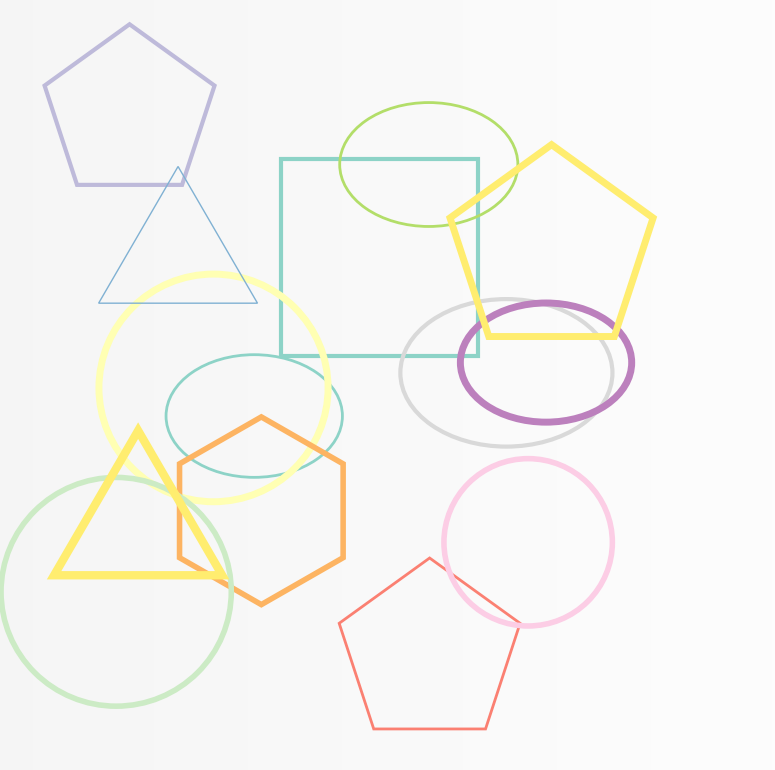[{"shape": "square", "thickness": 1.5, "radius": 0.64, "center": [0.49, 0.665]}, {"shape": "oval", "thickness": 1, "radius": 0.57, "center": [0.328, 0.46]}, {"shape": "circle", "thickness": 2.5, "radius": 0.74, "center": [0.275, 0.496]}, {"shape": "pentagon", "thickness": 1.5, "radius": 0.58, "center": [0.167, 0.853]}, {"shape": "pentagon", "thickness": 1, "radius": 0.61, "center": [0.554, 0.153]}, {"shape": "triangle", "thickness": 0.5, "radius": 0.59, "center": [0.23, 0.665]}, {"shape": "hexagon", "thickness": 2, "radius": 0.61, "center": [0.337, 0.337]}, {"shape": "oval", "thickness": 1, "radius": 0.57, "center": [0.553, 0.786]}, {"shape": "circle", "thickness": 2, "radius": 0.54, "center": [0.681, 0.296]}, {"shape": "oval", "thickness": 1.5, "radius": 0.68, "center": [0.653, 0.516]}, {"shape": "oval", "thickness": 2.5, "radius": 0.55, "center": [0.705, 0.529]}, {"shape": "circle", "thickness": 2, "radius": 0.74, "center": [0.15, 0.231]}, {"shape": "triangle", "thickness": 3, "radius": 0.63, "center": [0.178, 0.316]}, {"shape": "pentagon", "thickness": 2.5, "radius": 0.69, "center": [0.712, 0.674]}]